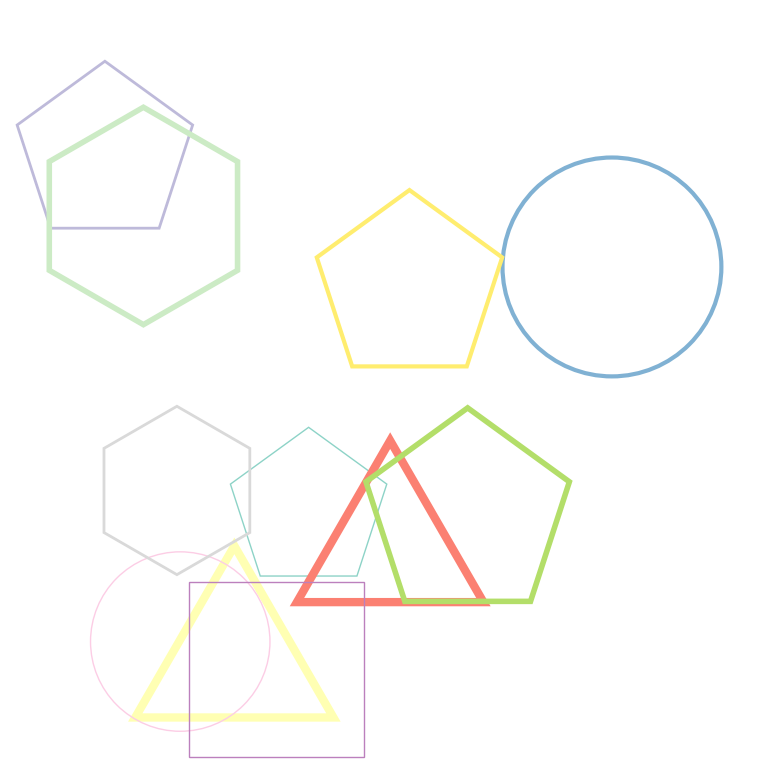[{"shape": "pentagon", "thickness": 0.5, "radius": 0.53, "center": [0.401, 0.338]}, {"shape": "triangle", "thickness": 3, "radius": 0.74, "center": [0.304, 0.143]}, {"shape": "pentagon", "thickness": 1, "radius": 0.6, "center": [0.136, 0.801]}, {"shape": "triangle", "thickness": 3, "radius": 0.7, "center": [0.507, 0.288]}, {"shape": "circle", "thickness": 1.5, "radius": 0.71, "center": [0.795, 0.653]}, {"shape": "pentagon", "thickness": 2, "radius": 0.69, "center": [0.607, 0.331]}, {"shape": "circle", "thickness": 0.5, "radius": 0.58, "center": [0.234, 0.167]}, {"shape": "hexagon", "thickness": 1, "radius": 0.55, "center": [0.23, 0.363]}, {"shape": "square", "thickness": 0.5, "radius": 0.57, "center": [0.359, 0.13]}, {"shape": "hexagon", "thickness": 2, "radius": 0.71, "center": [0.186, 0.72]}, {"shape": "pentagon", "thickness": 1.5, "radius": 0.63, "center": [0.532, 0.627]}]